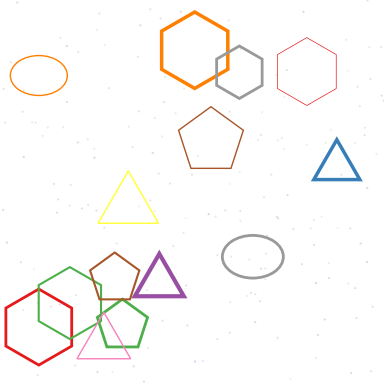[{"shape": "hexagon", "thickness": 0.5, "radius": 0.44, "center": [0.797, 0.814]}, {"shape": "hexagon", "thickness": 2, "radius": 0.49, "center": [0.101, 0.15]}, {"shape": "triangle", "thickness": 2.5, "radius": 0.35, "center": [0.875, 0.568]}, {"shape": "pentagon", "thickness": 2, "radius": 0.34, "center": [0.318, 0.154]}, {"shape": "hexagon", "thickness": 1.5, "radius": 0.47, "center": [0.181, 0.213]}, {"shape": "triangle", "thickness": 3, "radius": 0.37, "center": [0.414, 0.267]}, {"shape": "oval", "thickness": 1, "radius": 0.37, "center": [0.101, 0.804]}, {"shape": "hexagon", "thickness": 2.5, "radius": 0.5, "center": [0.506, 0.87]}, {"shape": "triangle", "thickness": 1, "radius": 0.45, "center": [0.333, 0.465]}, {"shape": "pentagon", "thickness": 1.5, "radius": 0.34, "center": [0.298, 0.277]}, {"shape": "pentagon", "thickness": 1, "radius": 0.44, "center": [0.548, 0.634]}, {"shape": "triangle", "thickness": 1, "radius": 0.4, "center": [0.27, 0.108]}, {"shape": "oval", "thickness": 2, "radius": 0.4, "center": [0.657, 0.333]}, {"shape": "hexagon", "thickness": 2, "radius": 0.34, "center": [0.622, 0.812]}]